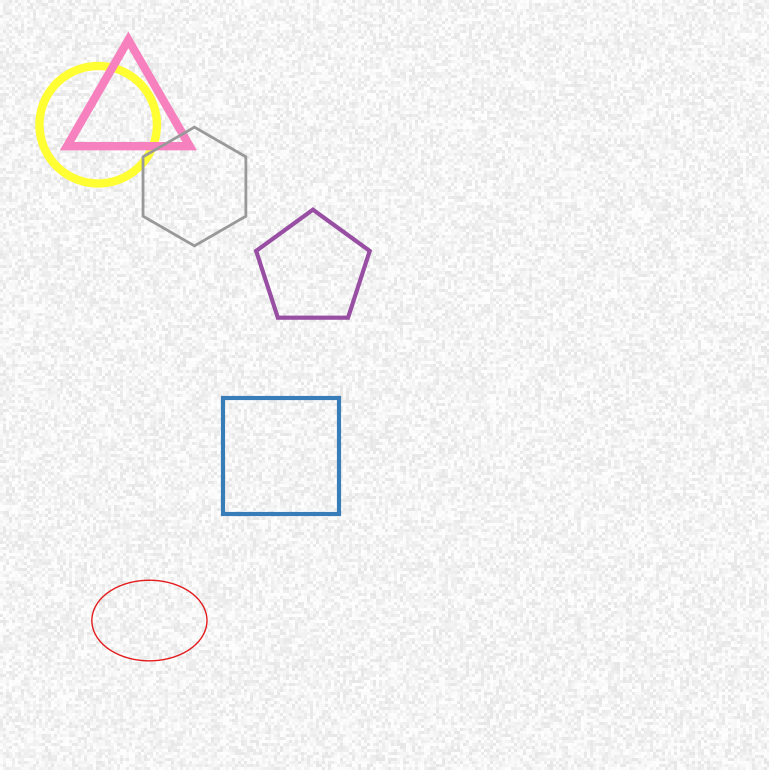[{"shape": "oval", "thickness": 0.5, "radius": 0.37, "center": [0.194, 0.194]}, {"shape": "square", "thickness": 1.5, "radius": 0.38, "center": [0.365, 0.408]}, {"shape": "pentagon", "thickness": 1.5, "radius": 0.39, "center": [0.406, 0.65]}, {"shape": "circle", "thickness": 3, "radius": 0.38, "center": [0.128, 0.838]}, {"shape": "triangle", "thickness": 3, "radius": 0.46, "center": [0.167, 0.856]}, {"shape": "hexagon", "thickness": 1, "radius": 0.39, "center": [0.253, 0.758]}]